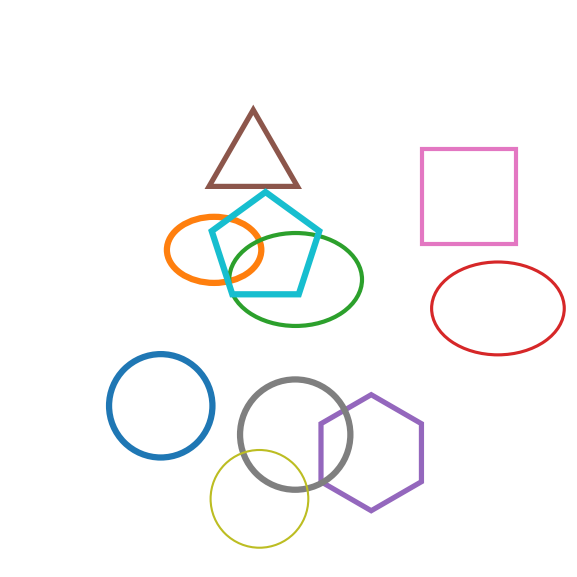[{"shape": "circle", "thickness": 3, "radius": 0.45, "center": [0.278, 0.296]}, {"shape": "oval", "thickness": 3, "radius": 0.41, "center": [0.371, 0.566]}, {"shape": "oval", "thickness": 2, "radius": 0.57, "center": [0.512, 0.515]}, {"shape": "oval", "thickness": 1.5, "radius": 0.57, "center": [0.862, 0.465]}, {"shape": "hexagon", "thickness": 2.5, "radius": 0.5, "center": [0.643, 0.215]}, {"shape": "triangle", "thickness": 2.5, "radius": 0.44, "center": [0.439, 0.721]}, {"shape": "square", "thickness": 2, "radius": 0.41, "center": [0.812, 0.658]}, {"shape": "circle", "thickness": 3, "radius": 0.48, "center": [0.511, 0.247]}, {"shape": "circle", "thickness": 1, "radius": 0.42, "center": [0.449, 0.135]}, {"shape": "pentagon", "thickness": 3, "radius": 0.49, "center": [0.46, 0.569]}]